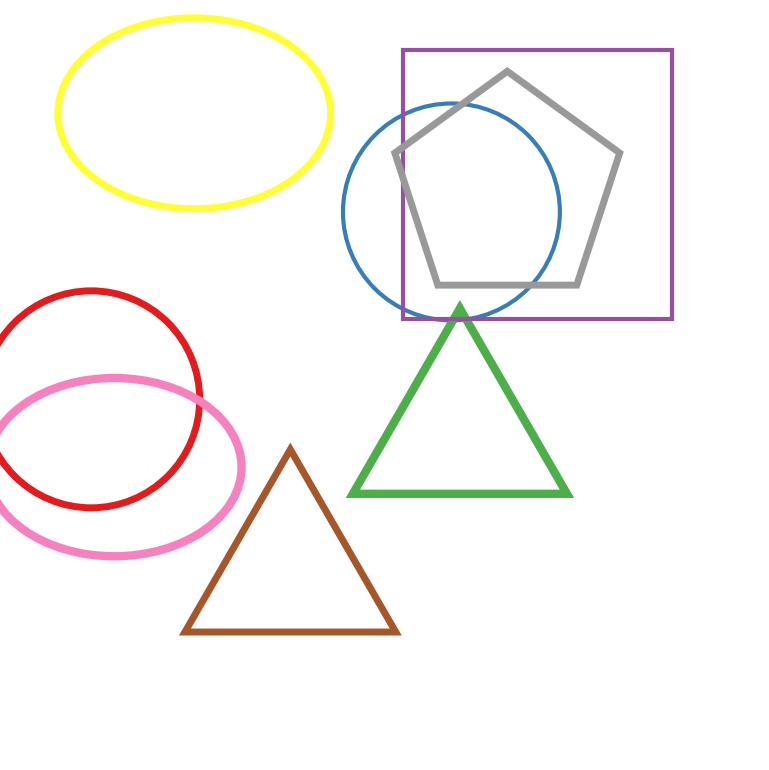[{"shape": "circle", "thickness": 2.5, "radius": 0.7, "center": [0.118, 0.481]}, {"shape": "circle", "thickness": 1.5, "radius": 0.7, "center": [0.586, 0.725]}, {"shape": "triangle", "thickness": 3, "radius": 0.8, "center": [0.597, 0.439]}, {"shape": "square", "thickness": 1.5, "radius": 0.87, "center": [0.698, 0.76]}, {"shape": "oval", "thickness": 2.5, "radius": 0.89, "center": [0.252, 0.853]}, {"shape": "triangle", "thickness": 2.5, "radius": 0.79, "center": [0.377, 0.258]}, {"shape": "oval", "thickness": 3, "radius": 0.83, "center": [0.148, 0.393]}, {"shape": "pentagon", "thickness": 2.5, "radius": 0.77, "center": [0.659, 0.754]}]